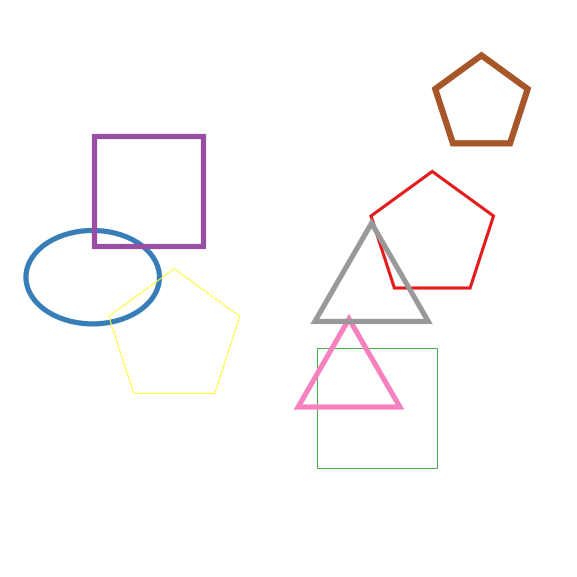[{"shape": "pentagon", "thickness": 1.5, "radius": 0.56, "center": [0.748, 0.591]}, {"shape": "oval", "thickness": 2.5, "radius": 0.58, "center": [0.161, 0.519]}, {"shape": "square", "thickness": 0.5, "radius": 0.52, "center": [0.653, 0.293]}, {"shape": "square", "thickness": 2.5, "radius": 0.48, "center": [0.257, 0.668]}, {"shape": "pentagon", "thickness": 0.5, "radius": 0.6, "center": [0.302, 0.414]}, {"shape": "pentagon", "thickness": 3, "radius": 0.42, "center": [0.834, 0.819]}, {"shape": "triangle", "thickness": 2.5, "radius": 0.51, "center": [0.604, 0.345]}, {"shape": "triangle", "thickness": 2.5, "radius": 0.57, "center": [0.643, 0.499]}]